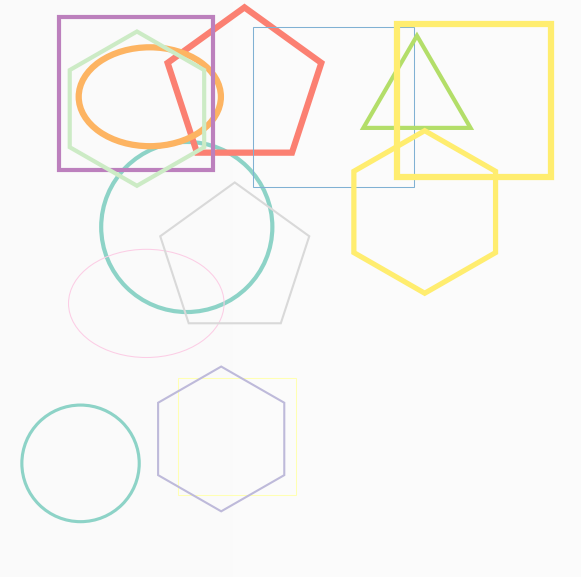[{"shape": "circle", "thickness": 2, "radius": 0.74, "center": [0.321, 0.606]}, {"shape": "circle", "thickness": 1.5, "radius": 0.5, "center": [0.139, 0.197]}, {"shape": "square", "thickness": 0.5, "radius": 0.51, "center": [0.408, 0.244]}, {"shape": "hexagon", "thickness": 1, "radius": 0.63, "center": [0.381, 0.239]}, {"shape": "pentagon", "thickness": 3, "radius": 0.7, "center": [0.421, 0.847]}, {"shape": "square", "thickness": 0.5, "radius": 0.69, "center": [0.574, 0.814]}, {"shape": "oval", "thickness": 3, "radius": 0.61, "center": [0.258, 0.832]}, {"shape": "triangle", "thickness": 2, "radius": 0.53, "center": [0.717, 0.831]}, {"shape": "oval", "thickness": 0.5, "radius": 0.67, "center": [0.252, 0.474]}, {"shape": "pentagon", "thickness": 1, "radius": 0.67, "center": [0.404, 0.548]}, {"shape": "square", "thickness": 2, "radius": 0.66, "center": [0.234, 0.837]}, {"shape": "hexagon", "thickness": 2, "radius": 0.67, "center": [0.236, 0.811]}, {"shape": "square", "thickness": 3, "radius": 0.66, "center": [0.816, 0.825]}, {"shape": "hexagon", "thickness": 2.5, "radius": 0.7, "center": [0.731, 0.632]}]